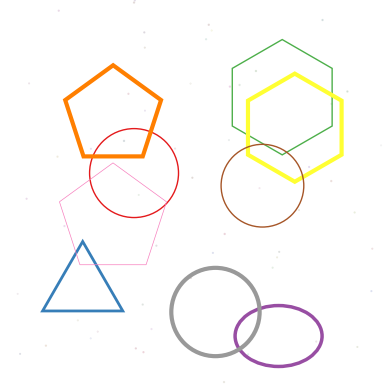[{"shape": "circle", "thickness": 1, "radius": 0.58, "center": [0.348, 0.55]}, {"shape": "triangle", "thickness": 2, "radius": 0.6, "center": [0.215, 0.252]}, {"shape": "hexagon", "thickness": 1, "radius": 0.75, "center": [0.733, 0.748]}, {"shape": "oval", "thickness": 2.5, "radius": 0.56, "center": [0.724, 0.127]}, {"shape": "pentagon", "thickness": 3, "radius": 0.65, "center": [0.294, 0.7]}, {"shape": "hexagon", "thickness": 3, "radius": 0.7, "center": [0.766, 0.668]}, {"shape": "circle", "thickness": 1, "radius": 0.54, "center": [0.682, 0.518]}, {"shape": "pentagon", "thickness": 0.5, "radius": 0.73, "center": [0.293, 0.431]}, {"shape": "circle", "thickness": 3, "radius": 0.57, "center": [0.56, 0.19]}]